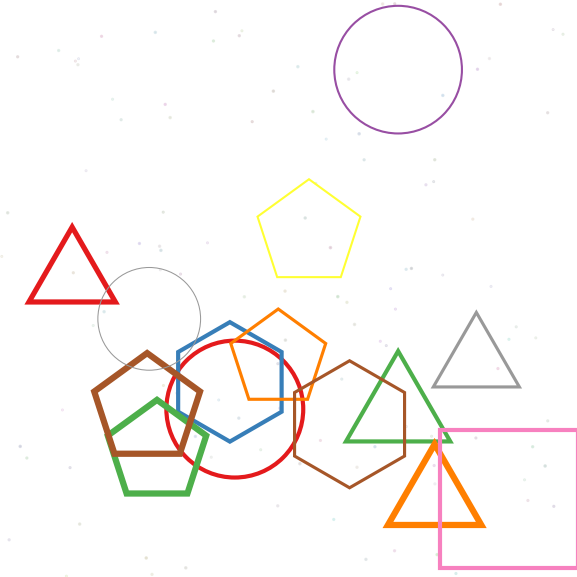[{"shape": "circle", "thickness": 2, "radius": 0.59, "center": [0.407, 0.291]}, {"shape": "triangle", "thickness": 2.5, "radius": 0.43, "center": [0.125, 0.519]}, {"shape": "hexagon", "thickness": 2, "radius": 0.52, "center": [0.398, 0.338]}, {"shape": "pentagon", "thickness": 3, "radius": 0.45, "center": [0.272, 0.217]}, {"shape": "triangle", "thickness": 2, "radius": 0.52, "center": [0.689, 0.287]}, {"shape": "circle", "thickness": 1, "radius": 0.55, "center": [0.689, 0.879]}, {"shape": "pentagon", "thickness": 1.5, "radius": 0.43, "center": [0.482, 0.378]}, {"shape": "triangle", "thickness": 3, "radius": 0.47, "center": [0.753, 0.137]}, {"shape": "pentagon", "thickness": 1, "radius": 0.47, "center": [0.535, 0.595]}, {"shape": "hexagon", "thickness": 1.5, "radius": 0.55, "center": [0.605, 0.264]}, {"shape": "pentagon", "thickness": 3, "radius": 0.48, "center": [0.255, 0.291]}, {"shape": "square", "thickness": 2, "radius": 0.6, "center": [0.881, 0.136]}, {"shape": "circle", "thickness": 0.5, "radius": 0.44, "center": [0.258, 0.447]}, {"shape": "triangle", "thickness": 1.5, "radius": 0.43, "center": [0.825, 0.372]}]